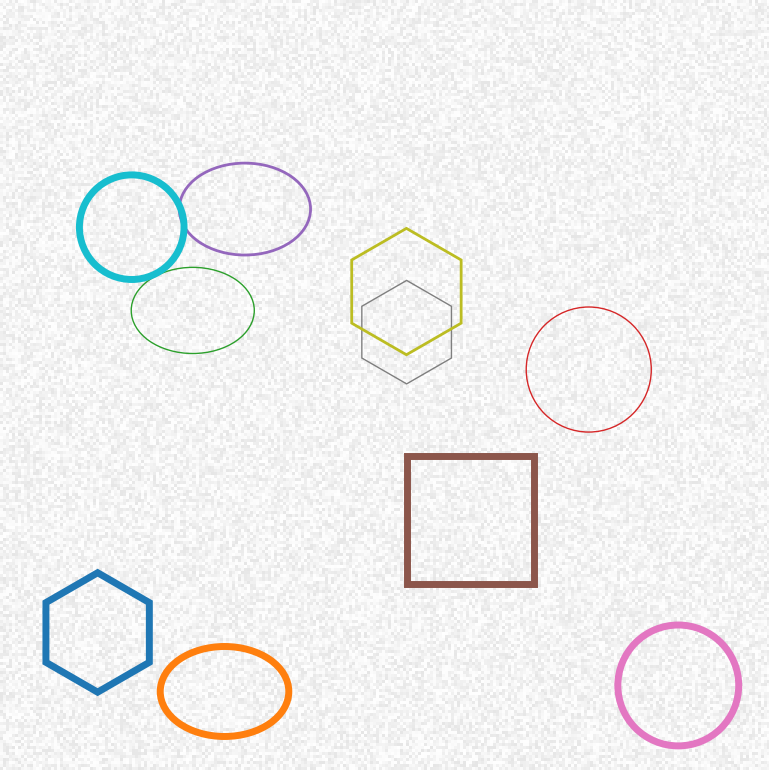[{"shape": "hexagon", "thickness": 2.5, "radius": 0.39, "center": [0.127, 0.179]}, {"shape": "oval", "thickness": 2.5, "radius": 0.42, "center": [0.292, 0.102]}, {"shape": "oval", "thickness": 0.5, "radius": 0.4, "center": [0.25, 0.597]}, {"shape": "circle", "thickness": 0.5, "radius": 0.41, "center": [0.765, 0.52]}, {"shape": "oval", "thickness": 1, "radius": 0.43, "center": [0.318, 0.728]}, {"shape": "square", "thickness": 2.5, "radius": 0.41, "center": [0.611, 0.325]}, {"shape": "circle", "thickness": 2.5, "radius": 0.39, "center": [0.881, 0.11]}, {"shape": "hexagon", "thickness": 0.5, "radius": 0.34, "center": [0.528, 0.569]}, {"shape": "hexagon", "thickness": 1, "radius": 0.41, "center": [0.528, 0.621]}, {"shape": "circle", "thickness": 2.5, "radius": 0.34, "center": [0.171, 0.705]}]